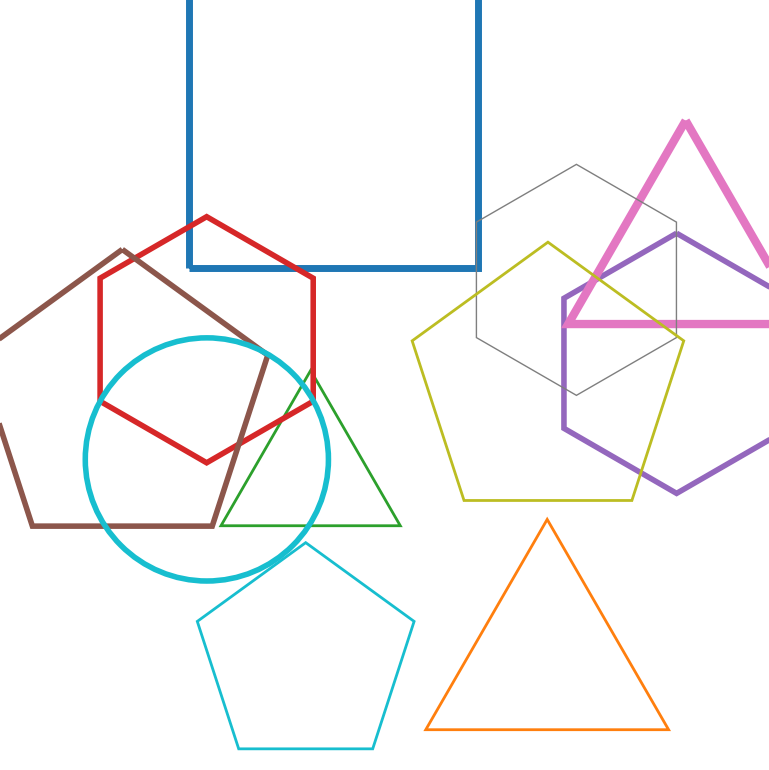[{"shape": "square", "thickness": 2.5, "radius": 0.94, "center": [0.433, 0.84]}, {"shape": "triangle", "thickness": 1, "radius": 0.91, "center": [0.711, 0.143]}, {"shape": "triangle", "thickness": 1, "radius": 0.67, "center": [0.403, 0.384]}, {"shape": "hexagon", "thickness": 2, "radius": 0.8, "center": [0.268, 0.559]}, {"shape": "hexagon", "thickness": 2, "radius": 0.84, "center": [0.879, 0.528]}, {"shape": "pentagon", "thickness": 2, "radius": 0.99, "center": [0.159, 0.477]}, {"shape": "triangle", "thickness": 3, "radius": 0.88, "center": [0.89, 0.667]}, {"shape": "hexagon", "thickness": 0.5, "radius": 0.75, "center": [0.749, 0.637]}, {"shape": "pentagon", "thickness": 1, "radius": 0.93, "center": [0.712, 0.5]}, {"shape": "pentagon", "thickness": 1, "radius": 0.74, "center": [0.397, 0.147]}, {"shape": "circle", "thickness": 2, "radius": 0.79, "center": [0.269, 0.403]}]